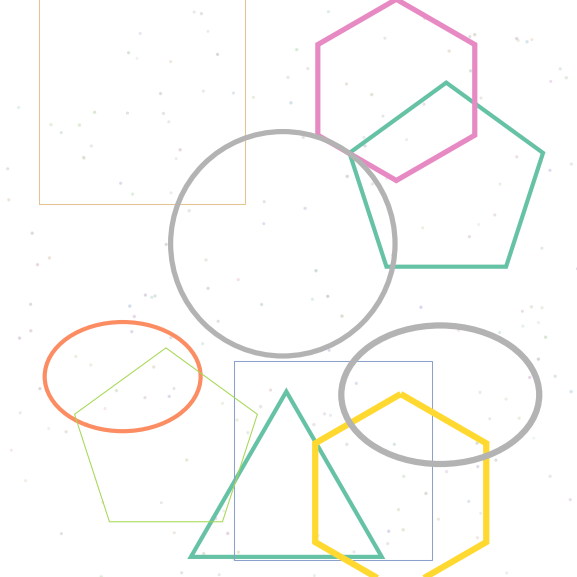[{"shape": "pentagon", "thickness": 2, "radius": 0.88, "center": [0.773, 0.68]}, {"shape": "triangle", "thickness": 2, "radius": 0.95, "center": [0.496, 0.13]}, {"shape": "oval", "thickness": 2, "radius": 0.68, "center": [0.212, 0.347]}, {"shape": "square", "thickness": 0.5, "radius": 0.86, "center": [0.577, 0.202]}, {"shape": "hexagon", "thickness": 2.5, "radius": 0.78, "center": [0.686, 0.844]}, {"shape": "pentagon", "thickness": 0.5, "radius": 0.83, "center": [0.287, 0.23]}, {"shape": "hexagon", "thickness": 3, "radius": 0.86, "center": [0.694, 0.146]}, {"shape": "square", "thickness": 0.5, "radius": 0.89, "center": [0.246, 0.823]}, {"shape": "circle", "thickness": 2.5, "radius": 0.97, "center": [0.49, 0.577]}, {"shape": "oval", "thickness": 3, "radius": 0.86, "center": [0.762, 0.316]}]